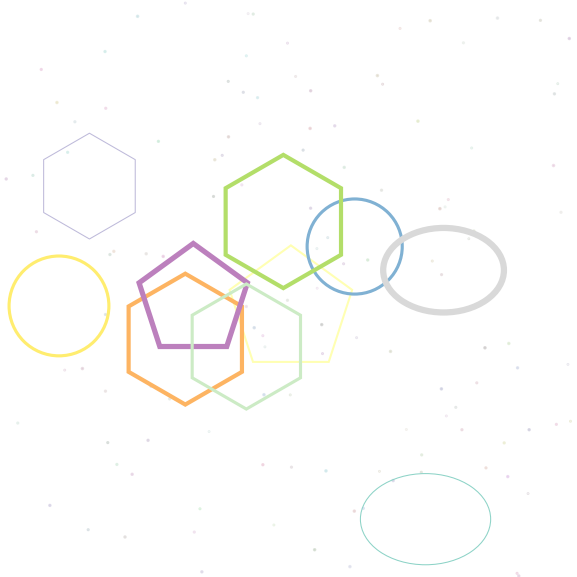[{"shape": "oval", "thickness": 0.5, "radius": 0.56, "center": [0.737, 0.1]}, {"shape": "pentagon", "thickness": 1, "radius": 0.56, "center": [0.504, 0.463]}, {"shape": "hexagon", "thickness": 0.5, "radius": 0.46, "center": [0.155, 0.677]}, {"shape": "circle", "thickness": 1.5, "radius": 0.41, "center": [0.614, 0.572]}, {"shape": "hexagon", "thickness": 2, "radius": 0.57, "center": [0.321, 0.412]}, {"shape": "hexagon", "thickness": 2, "radius": 0.58, "center": [0.491, 0.616]}, {"shape": "oval", "thickness": 3, "radius": 0.52, "center": [0.768, 0.531]}, {"shape": "pentagon", "thickness": 2.5, "radius": 0.49, "center": [0.335, 0.479]}, {"shape": "hexagon", "thickness": 1.5, "radius": 0.54, "center": [0.427, 0.399]}, {"shape": "circle", "thickness": 1.5, "radius": 0.43, "center": [0.102, 0.469]}]